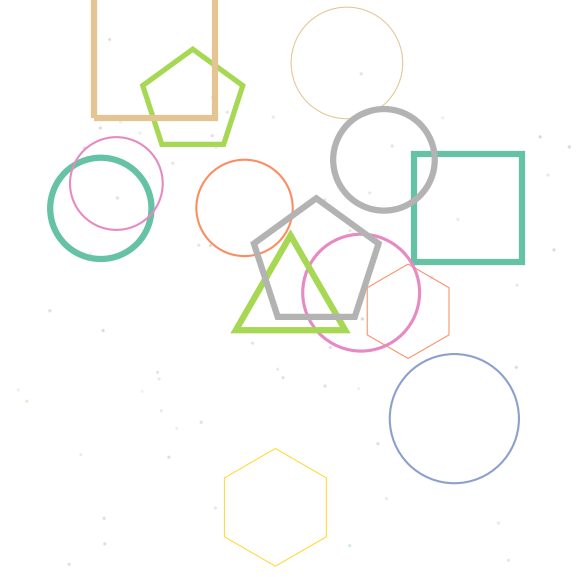[{"shape": "circle", "thickness": 3, "radius": 0.44, "center": [0.175, 0.638]}, {"shape": "square", "thickness": 3, "radius": 0.47, "center": [0.811, 0.639]}, {"shape": "hexagon", "thickness": 0.5, "radius": 0.41, "center": [0.707, 0.46]}, {"shape": "circle", "thickness": 1, "radius": 0.42, "center": [0.423, 0.639]}, {"shape": "circle", "thickness": 1, "radius": 0.56, "center": [0.787, 0.274]}, {"shape": "circle", "thickness": 1.5, "radius": 0.51, "center": [0.625, 0.492]}, {"shape": "circle", "thickness": 1, "radius": 0.4, "center": [0.202, 0.681]}, {"shape": "pentagon", "thickness": 2.5, "radius": 0.46, "center": [0.334, 0.823]}, {"shape": "triangle", "thickness": 3, "radius": 0.55, "center": [0.503, 0.482]}, {"shape": "hexagon", "thickness": 0.5, "radius": 0.51, "center": [0.477, 0.121]}, {"shape": "circle", "thickness": 0.5, "radius": 0.48, "center": [0.601, 0.89]}, {"shape": "square", "thickness": 3, "radius": 0.52, "center": [0.267, 0.9]}, {"shape": "circle", "thickness": 3, "radius": 0.44, "center": [0.665, 0.722]}, {"shape": "pentagon", "thickness": 3, "radius": 0.57, "center": [0.548, 0.542]}]